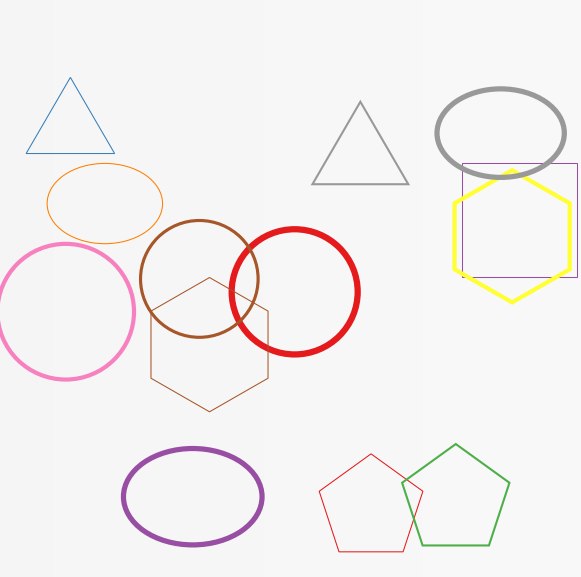[{"shape": "circle", "thickness": 3, "radius": 0.54, "center": [0.507, 0.494]}, {"shape": "pentagon", "thickness": 0.5, "radius": 0.47, "center": [0.638, 0.119]}, {"shape": "triangle", "thickness": 0.5, "radius": 0.44, "center": [0.121, 0.777]}, {"shape": "pentagon", "thickness": 1, "radius": 0.49, "center": [0.784, 0.133]}, {"shape": "square", "thickness": 0.5, "radius": 0.49, "center": [0.894, 0.619]}, {"shape": "oval", "thickness": 2.5, "radius": 0.6, "center": [0.332, 0.139]}, {"shape": "oval", "thickness": 0.5, "radius": 0.5, "center": [0.18, 0.647]}, {"shape": "hexagon", "thickness": 2, "radius": 0.57, "center": [0.881, 0.59]}, {"shape": "circle", "thickness": 1.5, "radius": 0.51, "center": [0.343, 0.516]}, {"shape": "hexagon", "thickness": 0.5, "radius": 0.58, "center": [0.36, 0.402]}, {"shape": "circle", "thickness": 2, "radius": 0.59, "center": [0.113, 0.459]}, {"shape": "triangle", "thickness": 1, "radius": 0.48, "center": [0.62, 0.728]}, {"shape": "oval", "thickness": 2.5, "radius": 0.55, "center": [0.861, 0.769]}]